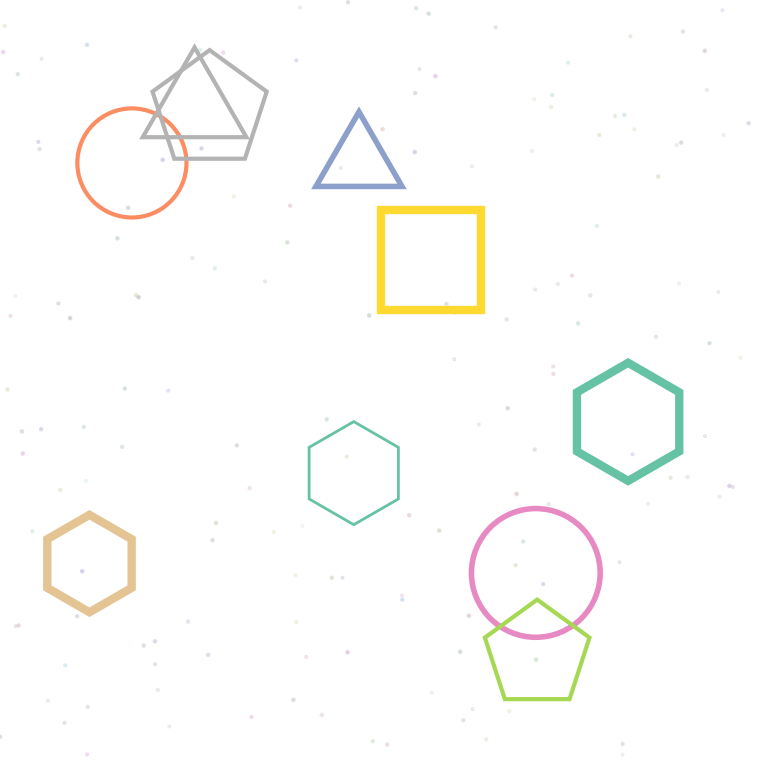[{"shape": "hexagon", "thickness": 1, "radius": 0.33, "center": [0.459, 0.386]}, {"shape": "hexagon", "thickness": 3, "radius": 0.38, "center": [0.816, 0.452]}, {"shape": "circle", "thickness": 1.5, "radius": 0.35, "center": [0.171, 0.788]}, {"shape": "triangle", "thickness": 2, "radius": 0.32, "center": [0.466, 0.79]}, {"shape": "circle", "thickness": 2, "radius": 0.42, "center": [0.696, 0.256]}, {"shape": "pentagon", "thickness": 1.5, "radius": 0.36, "center": [0.698, 0.15]}, {"shape": "square", "thickness": 3, "radius": 0.33, "center": [0.56, 0.662]}, {"shape": "hexagon", "thickness": 3, "radius": 0.32, "center": [0.116, 0.268]}, {"shape": "triangle", "thickness": 1.5, "radius": 0.39, "center": [0.253, 0.861]}, {"shape": "pentagon", "thickness": 1.5, "radius": 0.39, "center": [0.272, 0.857]}]